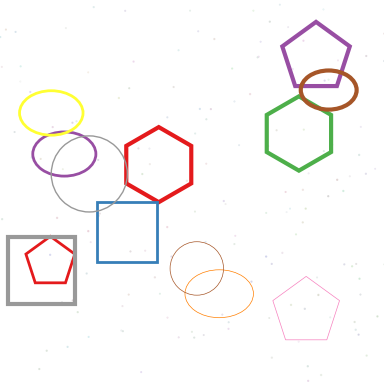[{"shape": "hexagon", "thickness": 3, "radius": 0.49, "center": [0.412, 0.572]}, {"shape": "pentagon", "thickness": 2, "radius": 0.33, "center": [0.131, 0.319]}, {"shape": "square", "thickness": 2, "radius": 0.39, "center": [0.331, 0.398]}, {"shape": "hexagon", "thickness": 3, "radius": 0.48, "center": [0.776, 0.653]}, {"shape": "oval", "thickness": 2, "radius": 0.41, "center": [0.167, 0.6]}, {"shape": "pentagon", "thickness": 3, "radius": 0.46, "center": [0.821, 0.851]}, {"shape": "oval", "thickness": 0.5, "radius": 0.44, "center": [0.569, 0.237]}, {"shape": "oval", "thickness": 2, "radius": 0.41, "center": [0.133, 0.707]}, {"shape": "oval", "thickness": 3, "radius": 0.36, "center": [0.854, 0.766]}, {"shape": "circle", "thickness": 0.5, "radius": 0.35, "center": [0.511, 0.303]}, {"shape": "pentagon", "thickness": 0.5, "radius": 0.46, "center": [0.795, 0.191]}, {"shape": "square", "thickness": 3, "radius": 0.44, "center": [0.108, 0.298]}, {"shape": "circle", "thickness": 1, "radius": 0.49, "center": [0.232, 0.548]}]